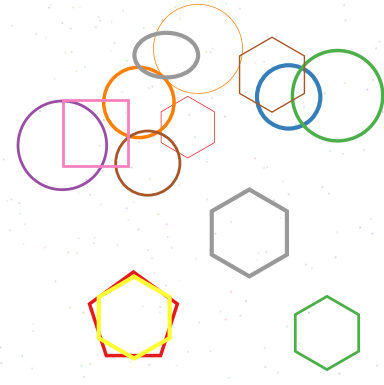[{"shape": "hexagon", "thickness": 0.5, "radius": 0.4, "center": [0.488, 0.67]}, {"shape": "pentagon", "thickness": 2.5, "radius": 0.6, "center": [0.347, 0.173]}, {"shape": "circle", "thickness": 3, "radius": 0.41, "center": [0.75, 0.748]}, {"shape": "circle", "thickness": 2.5, "radius": 0.59, "center": [0.877, 0.751]}, {"shape": "hexagon", "thickness": 2, "radius": 0.48, "center": [0.849, 0.135]}, {"shape": "circle", "thickness": 2, "radius": 0.58, "center": [0.162, 0.622]}, {"shape": "circle", "thickness": 2.5, "radius": 0.46, "center": [0.361, 0.734]}, {"shape": "circle", "thickness": 0.5, "radius": 0.58, "center": [0.514, 0.873]}, {"shape": "hexagon", "thickness": 3, "radius": 0.53, "center": [0.349, 0.175]}, {"shape": "hexagon", "thickness": 1, "radius": 0.49, "center": [0.706, 0.806]}, {"shape": "circle", "thickness": 2, "radius": 0.42, "center": [0.384, 0.576]}, {"shape": "square", "thickness": 2, "radius": 0.43, "center": [0.248, 0.654]}, {"shape": "hexagon", "thickness": 3, "radius": 0.56, "center": [0.648, 0.395]}, {"shape": "oval", "thickness": 3, "radius": 0.41, "center": [0.432, 0.857]}]